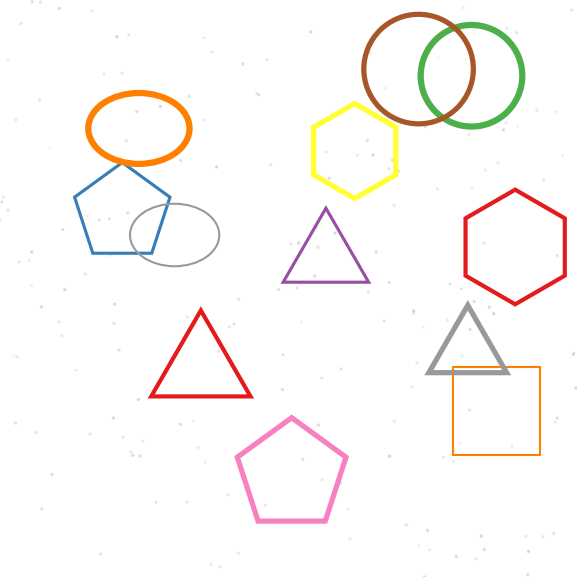[{"shape": "hexagon", "thickness": 2, "radius": 0.5, "center": [0.892, 0.571]}, {"shape": "triangle", "thickness": 2, "radius": 0.5, "center": [0.348, 0.362]}, {"shape": "pentagon", "thickness": 1.5, "radius": 0.43, "center": [0.212, 0.631]}, {"shape": "circle", "thickness": 3, "radius": 0.44, "center": [0.816, 0.868]}, {"shape": "triangle", "thickness": 1.5, "radius": 0.43, "center": [0.564, 0.553]}, {"shape": "oval", "thickness": 3, "radius": 0.44, "center": [0.241, 0.777]}, {"shape": "square", "thickness": 1, "radius": 0.38, "center": [0.86, 0.287]}, {"shape": "hexagon", "thickness": 2.5, "radius": 0.41, "center": [0.614, 0.738]}, {"shape": "circle", "thickness": 2.5, "radius": 0.47, "center": [0.725, 0.88]}, {"shape": "pentagon", "thickness": 2.5, "radius": 0.49, "center": [0.505, 0.177]}, {"shape": "triangle", "thickness": 2.5, "radius": 0.39, "center": [0.81, 0.393]}, {"shape": "oval", "thickness": 1, "radius": 0.39, "center": [0.302, 0.592]}]